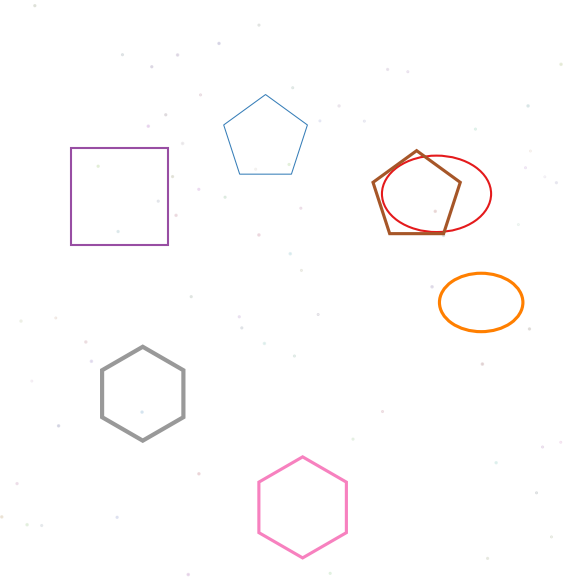[{"shape": "oval", "thickness": 1, "radius": 0.47, "center": [0.756, 0.663]}, {"shape": "pentagon", "thickness": 0.5, "radius": 0.38, "center": [0.46, 0.759]}, {"shape": "square", "thickness": 1, "radius": 0.42, "center": [0.206, 0.658]}, {"shape": "oval", "thickness": 1.5, "radius": 0.36, "center": [0.833, 0.475]}, {"shape": "pentagon", "thickness": 1.5, "radius": 0.4, "center": [0.721, 0.659]}, {"shape": "hexagon", "thickness": 1.5, "radius": 0.44, "center": [0.524, 0.121]}, {"shape": "hexagon", "thickness": 2, "radius": 0.41, "center": [0.247, 0.317]}]